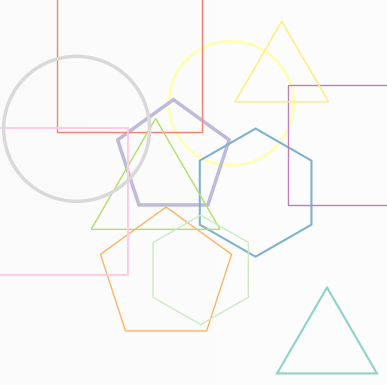[{"shape": "triangle", "thickness": 1.5, "radius": 0.74, "center": [0.844, 0.104]}, {"shape": "circle", "thickness": 2, "radius": 0.81, "center": [0.597, 0.732]}, {"shape": "pentagon", "thickness": 2.5, "radius": 0.76, "center": [0.447, 0.59]}, {"shape": "square", "thickness": 1, "radius": 0.93, "center": [0.334, 0.844]}, {"shape": "hexagon", "thickness": 1.5, "radius": 0.83, "center": [0.66, 0.5]}, {"shape": "pentagon", "thickness": 1, "radius": 0.89, "center": [0.429, 0.284]}, {"shape": "triangle", "thickness": 1, "radius": 0.96, "center": [0.402, 0.5]}, {"shape": "square", "thickness": 1.5, "radius": 0.95, "center": [0.139, 0.477]}, {"shape": "circle", "thickness": 2.5, "radius": 0.94, "center": [0.198, 0.665]}, {"shape": "square", "thickness": 1, "radius": 0.77, "center": [0.898, 0.623]}, {"shape": "hexagon", "thickness": 1, "radius": 0.71, "center": [0.518, 0.299]}, {"shape": "triangle", "thickness": 1, "radius": 0.7, "center": [0.727, 0.805]}]